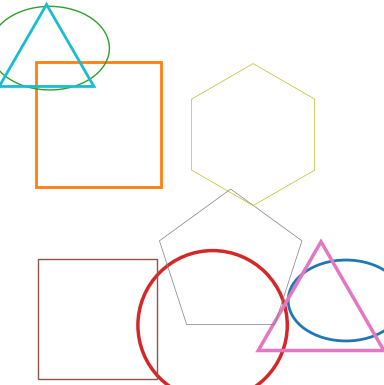[{"shape": "oval", "thickness": 2, "radius": 0.75, "center": [0.899, 0.219]}, {"shape": "square", "thickness": 2, "radius": 0.81, "center": [0.256, 0.677]}, {"shape": "oval", "thickness": 1, "radius": 0.78, "center": [0.129, 0.875]}, {"shape": "circle", "thickness": 2.5, "radius": 0.97, "center": [0.552, 0.155]}, {"shape": "square", "thickness": 1, "radius": 0.78, "center": [0.253, 0.171]}, {"shape": "triangle", "thickness": 2.5, "radius": 0.94, "center": [0.834, 0.184]}, {"shape": "pentagon", "thickness": 0.5, "radius": 0.97, "center": [0.599, 0.314]}, {"shape": "hexagon", "thickness": 0.5, "radius": 0.92, "center": [0.658, 0.65]}, {"shape": "triangle", "thickness": 2, "radius": 0.71, "center": [0.121, 0.846]}]